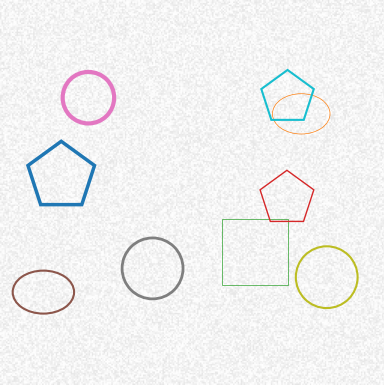[{"shape": "pentagon", "thickness": 2.5, "radius": 0.45, "center": [0.159, 0.542]}, {"shape": "oval", "thickness": 0.5, "radius": 0.37, "center": [0.782, 0.704]}, {"shape": "square", "thickness": 0.5, "radius": 0.43, "center": [0.662, 0.346]}, {"shape": "pentagon", "thickness": 1, "radius": 0.37, "center": [0.745, 0.484]}, {"shape": "oval", "thickness": 1.5, "radius": 0.4, "center": [0.113, 0.241]}, {"shape": "circle", "thickness": 3, "radius": 0.33, "center": [0.23, 0.746]}, {"shape": "circle", "thickness": 2, "radius": 0.4, "center": [0.396, 0.303]}, {"shape": "circle", "thickness": 1.5, "radius": 0.4, "center": [0.849, 0.28]}, {"shape": "pentagon", "thickness": 1.5, "radius": 0.36, "center": [0.747, 0.747]}]